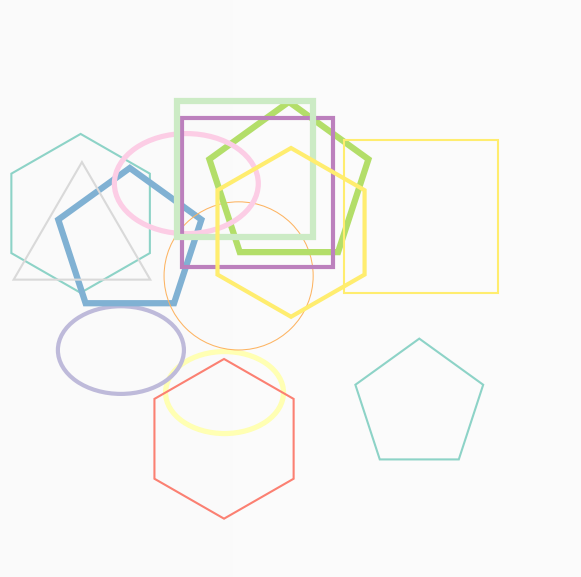[{"shape": "hexagon", "thickness": 1, "radius": 0.69, "center": [0.139, 0.63]}, {"shape": "pentagon", "thickness": 1, "radius": 0.58, "center": [0.721, 0.297]}, {"shape": "oval", "thickness": 2.5, "radius": 0.51, "center": [0.386, 0.319]}, {"shape": "oval", "thickness": 2, "radius": 0.54, "center": [0.208, 0.393]}, {"shape": "hexagon", "thickness": 1, "radius": 0.69, "center": [0.385, 0.239]}, {"shape": "pentagon", "thickness": 3, "radius": 0.65, "center": [0.223, 0.579]}, {"shape": "circle", "thickness": 0.5, "radius": 0.64, "center": [0.411, 0.521]}, {"shape": "pentagon", "thickness": 3, "radius": 0.72, "center": [0.497, 0.679]}, {"shape": "oval", "thickness": 2.5, "radius": 0.62, "center": [0.321, 0.681]}, {"shape": "triangle", "thickness": 1, "radius": 0.68, "center": [0.141, 0.583]}, {"shape": "square", "thickness": 2, "radius": 0.65, "center": [0.443, 0.666]}, {"shape": "square", "thickness": 3, "radius": 0.59, "center": [0.422, 0.707]}, {"shape": "hexagon", "thickness": 2, "radius": 0.73, "center": [0.501, 0.597]}, {"shape": "square", "thickness": 1, "radius": 0.66, "center": [0.725, 0.625]}]